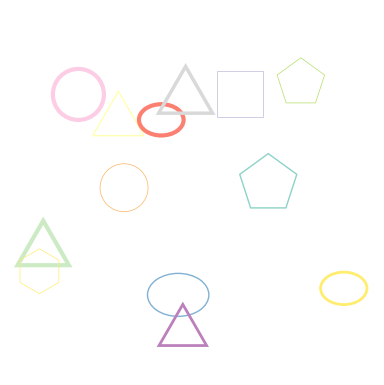[{"shape": "pentagon", "thickness": 1, "radius": 0.39, "center": [0.697, 0.523]}, {"shape": "triangle", "thickness": 1, "radius": 0.38, "center": [0.307, 0.686]}, {"shape": "square", "thickness": 0.5, "radius": 0.3, "center": [0.623, 0.756]}, {"shape": "oval", "thickness": 3, "radius": 0.29, "center": [0.419, 0.689]}, {"shape": "oval", "thickness": 1, "radius": 0.4, "center": [0.463, 0.234]}, {"shape": "circle", "thickness": 0.5, "radius": 0.31, "center": [0.322, 0.512]}, {"shape": "pentagon", "thickness": 0.5, "radius": 0.32, "center": [0.781, 0.785]}, {"shape": "circle", "thickness": 3, "radius": 0.33, "center": [0.204, 0.755]}, {"shape": "triangle", "thickness": 2.5, "radius": 0.4, "center": [0.482, 0.746]}, {"shape": "triangle", "thickness": 2, "radius": 0.36, "center": [0.475, 0.138]}, {"shape": "triangle", "thickness": 3, "radius": 0.38, "center": [0.112, 0.35]}, {"shape": "hexagon", "thickness": 0.5, "radius": 0.29, "center": [0.102, 0.295]}, {"shape": "oval", "thickness": 2, "radius": 0.3, "center": [0.893, 0.251]}]